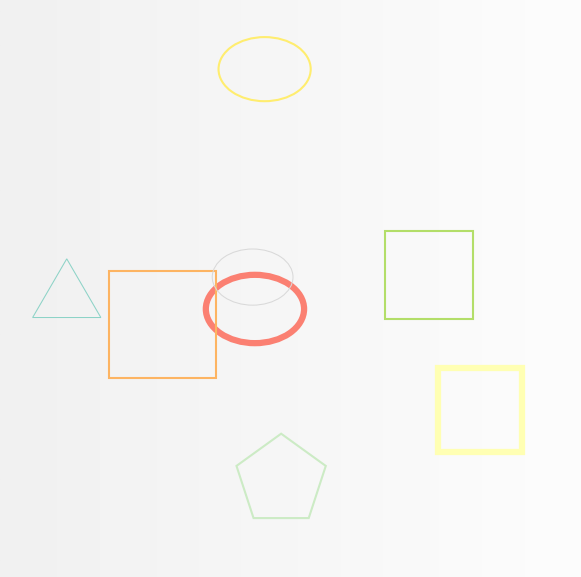[{"shape": "triangle", "thickness": 0.5, "radius": 0.34, "center": [0.115, 0.483]}, {"shape": "square", "thickness": 3, "radius": 0.36, "center": [0.826, 0.289]}, {"shape": "oval", "thickness": 3, "radius": 0.42, "center": [0.439, 0.464]}, {"shape": "square", "thickness": 1, "radius": 0.46, "center": [0.279, 0.437]}, {"shape": "square", "thickness": 1, "radius": 0.38, "center": [0.738, 0.523]}, {"shape": "oval", "thickness": 0.5, "radius": 0.35, "center": [0.435, 0.519]}, {"shape": "pentagon", "thickness": 1, "radius": 0.4, "center": [0.484, 0.167]}, {"shape": "oval", "thickness": 1, "radius": 0.4, "center": [0.455, 0.879]}]